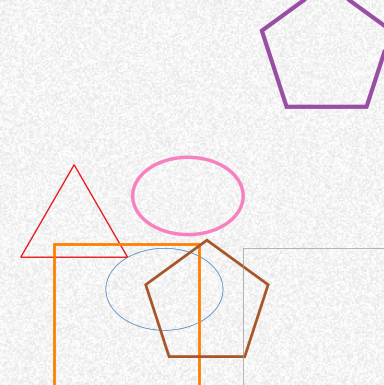[{"shape": "triangle", "thickness": 1, "radius": 0.8, "center": [0.193, 0.412]}, {"shape": "oval", "thickness": 0.5, "radius": 0.76, "center": [0.427, 0.248]}, {"shape": "pentagon", "thickness": 3, "radius": 0.88, "center": [0.848, 0.866]}, {"shape": "square", "thickness": 2, "radius": 0.94, "center": [0.328, 0.177]}, {"shape": "pentagon", "thickness": 2, "radius": 0.84, "center": [0.537, 0.209]}, {"shape": "oval", "thickness": 2.5, "radius": 0.72, "center": [0.488, 0.491]}, {"shape": "square", "thickness": 0.5, "radius": 0.94, "center": [0.82, 0.167]}]